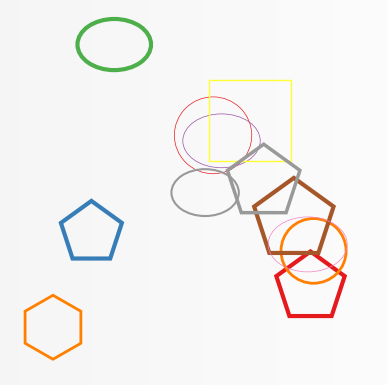[{"shape": "circle", "thickness": 0.5, "radius": 0.5, "center": [0.55, 0.649]}, {"shape": "pentagon", "thickness": 3, "radius": 0.46, "center": [0.801, 0.254]}, {"shape": "pentagon", "thickness": 3, "radius": 0.41, "center": [0.236, 0.395]}, {"shape": "oval", "thickness": 3, "radius": 0.47, "center": [0.295, 0.884]}, {"shape": "oval", "thickness": 0.5, "radius": 0.5, "center": [0.572, 0.634]}, {"shape": "hexagon", "thickness": 2, "radius": 0.42, "center": [0.137, 0.15]}, {"shape": "circle", "thickness": 2, "radius": 0.42, "center": [0.809, 0.348]}, {"shape": "square", "thickness": 1, "radius": 0.53, "center": [0.645, 0.687]}, {"shape": "pentagon", "thickness": 3, "radius": 0.54, "center": [0.758, 0.43]}, {"shape": "oval", "thickness": 0.5, "radius": 0.51, "center": [0.794, 0.365]}, {"shape": "pentagon", "thickness": 2.5, "radius": 0.49, "center": [0.681, 0.527]}, {"shape": "oval", "thickness": 1.5, "radius": 0.43, "center": [0.529, 0.5]}]